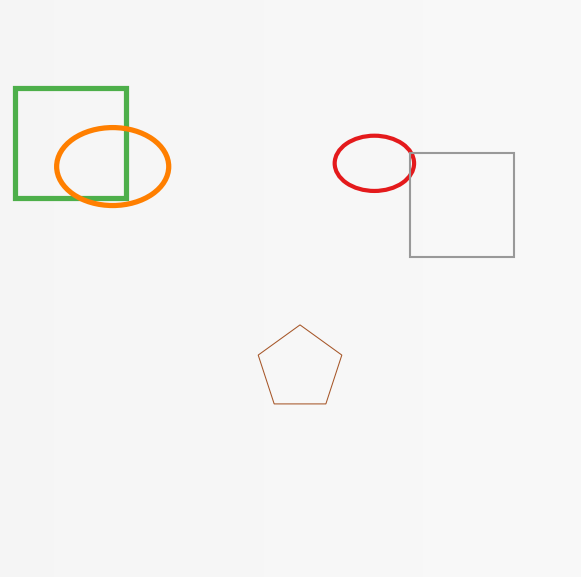[{"shape": "oval", "thickness": 2, "radius": 0.34, "center": [0.644, 0.716]}, {"shape": "square", "thickness": 2.5, "radius": 0.48, "center": [0.122, 0.752]}, {"shape": "oval", "thickness": 2.5, "radius": 0.48, "center": [0.194, 0.711]}, {"shape": "pentagon", "thickness": 0.5, "radius": 0.38, "center": [0.516, 0.361]}, {"shape": "square", "thickness": 1, "radius": 0.45, "center": [0.795, 0.644]}]